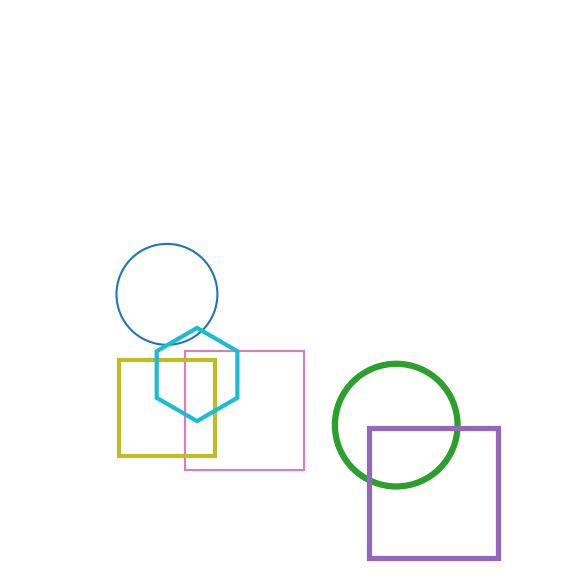[{"shape": "circle", "thickness": 1, "radius": 0.44, "center": [0.289, 0.489]}, {"shape": "circle", "thickness": 3, "radius": 0.53, "center": [0.686, 0.263]}, {"shape": "square", "thickness": 2.5, "radius": 0.56, "center": [0.751, 0.145]}, {"shape": "square", "thickness": 1, "radius": 0.51, "center": [0.424, 0.288]}, {"shape": "square", "thickness": 2, "radius": 0.41, "center": [0.289, 0.293]}, {"shape": "hexagon", "thickness": 2, "radius": 0.4, "center": [0.341, 0.351]}]